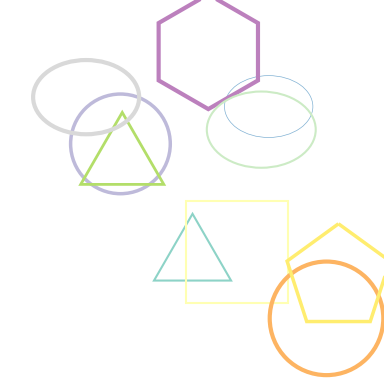[{"shape": "triangle", "thickness": 1.5, "radius": 0.58, "center": [0.5, 0.329]}, {"shape": "square", "thickness": 1.5, "radius": 0.66, "center": [0.615, 0.346]}, {"shape": "circle", "thickness": 2.5, "radius": 0.65, "center": [0.313, 0.626]}, {"shape": "oval", "thickness": 0.5, "radius": 0.57, "center": [0.698, 0.723]}, {"shape": "circle", "thickness": 3, "radius": 0.74, "center": [0.848, 0.173]}, {"shape": "triangle", "thickness": 2, "radius": 0.62, "center": [0.318, 0.583]}, {"shape": "oval", "thickness": 3, "radius": 0.69, "center": [0.224, 0.748]}, {"shape": "hexagon", "thickness": 3, "radius": 0.74, "center": [0.541, 0.866]}, {"shape": "oval", "thickness": 1.5, "radius": 0.71, "center": [0.679, 0.663]}, {"shape": "pentagon", "thickness": 2.5, "radius": 0.7, "center": [0.879, 0.278]}]